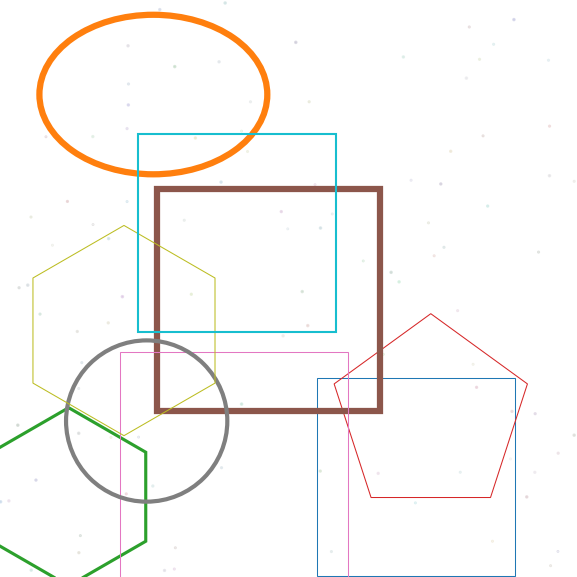[{"shape": "square", "thickness": 0.5, "radius": 0.86, "center": [0.721, 0.174]}, {"shape": "oval", "thickness": 3, "radius": 0.99, "center": [0.266, 0.835]}, {"shape": "hexagon", "thickness": 1.5, "radius": 0.77, "center": [0.119, 0.139]}, {"shape": "pentagon", "thickness": 0.5, "radius": 0.88, "center": [0.746, 0.28]}, {"shape": "square", "thickness": 3, "radius": 0.96, "center": [0.465, 0.48]}, {"shape": "square", "thickness": 0.5, "radius": 0.99, "center": [0.405, 0.191]}, {"shape": "circle", "thickness": 2, "radius": 0.7, "center": [0.254, 0.27]}, {"shape": "hexagon", "thickness": 0.5, "radius": 0.91, "center": [0.215, 0.427]}, {"shape": "square", "thickness": 1, "radius": 0.86, "center": [0.41, 0.595]}]